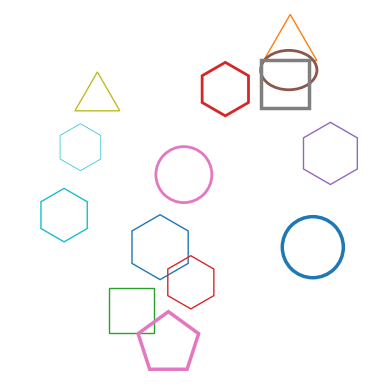[{"shape": "circle", "thickness": 2.5, "radius": 0.4, "center": [0.813, 0.358]}, {"shape": "hexagon", "thickness": 1, "radius": 0.42, "center": [0.416, 0.358]}, {"shape": "triangle", "thickness": 1, "radius": 0.4, "center": [0.754, 0.883]}, {"shape": "square", "thickness": 1, "radius": 0.29, "center": [0.342, 0.193]}, {"shape": "hexagon", "thickness": 1, "radius": 0.35, "center": [0.496, 0.267]}, {"shape": "hexagon", "thickness": 2, "radius": 0.35, "center": [0.585, 0.769]}, {"shape": "hexagon", "thickness": 1, "radius": 0.4, "center": [0.858, 0.602]}, {"shape": "oval", "thickness": 2, "radius": 0.37, "center": [0.75, 0.818]}, {"shape": "circle", "thickness": 2, "radius": 0.36, "center": [0.478, 0.546]}, {"shape": "pentagon", "thickness": 2.5, "radius": 0.41, "center": [0.437, 0.108]}, {"shape": "square", "thickness": 2.5, "radius": 0.31, "center": [0.741, 0.782]}, {"shape": "triangle", "thickness": 1, "radius": 0.34, "center": [0.253, 0.746]}, {"shape": "hexagon", "thickness": 0.5, "radius": 0.31, "center": [0.209, 0.618]}, {"shape": "hexagon", "thickness": 1, "radius": 0.35, "center": [0.166, 0.441]}]